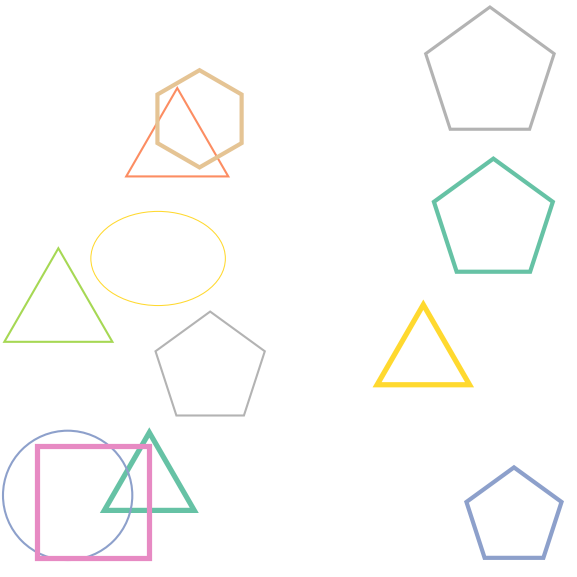[{"shape": "triangle", "thickness": 2.5, "radius": 0.45, "center": [0.259, 0.16]}, {"shape": "pentagon", "thickness": 2, "radius": 0.54, "center": [0.854, 0.616]}, {"shape": "triangle", "thickness": 1, "radius": 0.51, "center": [0.307, 0.745]}, {"shape": "circle", "thickness": 1, "radius": 0.56, "center": [0.117, 0.141]}, {"shape": "pentagon", "thickness": 2, "radius": 0.43, "center": [0.89, 0.103]}, {"shape": "square", "thickness": 2.5, "radius": 0.49, "center": [0.161, 0.13]}, {"shape": "triangle", "thickness": 1, "radius": 0.54, "center": [0.101, 0.461]}, {"shape": "triangle", "thickness": 2.5, "radius": 0.46, "center": [0.733, 0.379]}, {"shape": "oval", "thickness": 0.5, "radius": 0.58, "center": [0.274, 0.552]}, {"shape": "hexagon", "thickness": 2, "radius": 0.42, "center": [0.346, 0.793]}, {"shape": "pentagon", "thickness": 1, "radius": 0.5, "center": [0.364, 0.36]}, {"shape": "pentagon", "thickness": 1.5, "radius": 0.58, "center": [0.848, 0.87]}]